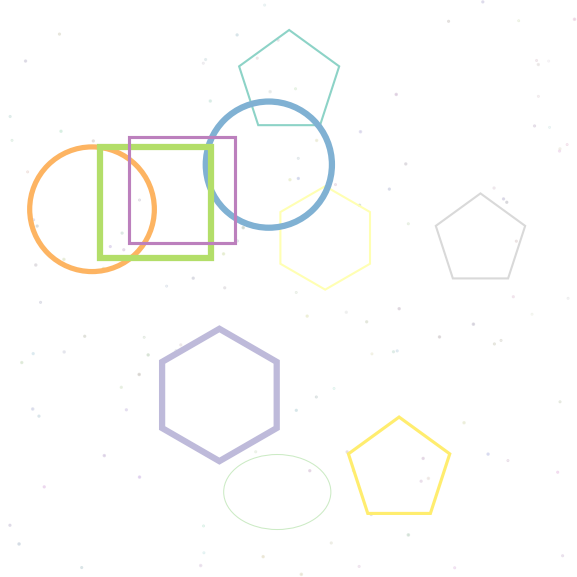[{"shape": "pentagon", "thickness": 1, "radius": 0.46, "center": [0.501, 0.856]}, {"shape": "hexagon", "thickness": 1, "radius": 0.45, "center": [0.563, 0.587]}, {"shape": "hexagon", "thickness": 3, "radius": 0.57, "center": [0.38, 0.315]}, {"shape": "circle", "thickness": 3, "radius": 0.55, "center": [0.466, 0.714]}, {"shape": "circle", "thickness": 2.5, "radius": 0.54, "center": [0.159, 0.637]}, {"shape": "square", "thickness": 3, "radius": 0.48, "center": [0.269, 0.649]}, {"shape": "pentagon", "thickness": 1, "radius": 0.41, "center": [0.832, 0.583]}, {"shape": "square", "thickness": 1.5, "radius": 0.46, "center": [0.315, 0.671]}, {"shape": "oval", "thickness": 0.5, "radius": 0.46, "center": [0.48, 0.147]}, {"shape": "pentagon", "thickness": 1.5, "radius": 0.46, "center": [0.691, 0.185]}]